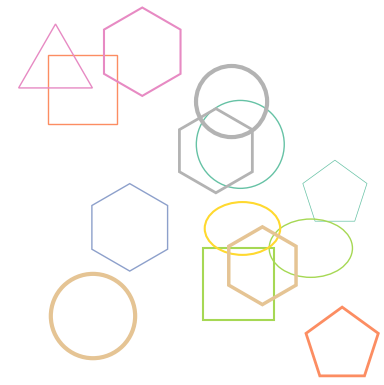[{"shape": "pentagon", "thickness": 0.5, "radius": 0.44, "center": [0.87, 0.496]}, {"shape": "circle", "thickness": 1, "radius": 0.57, "center": [0.624, 0.625]}, {"shape": "square", "thickness": 1, "radius": 0.45, "center": [0.215, 0.768]}, {"shape": "pentagon", "thickness": 2, "radius": 0.49, "center": [0.889, 0.104]}, {"shape": "hexagon", "thickness": 1, "radius": 0.57, "center": [0.337, 0.409]}, {"shape": "triangle", "thickness": 1, "radius": 0.55, "center": [0.144, 0.827]}, {"shape": "hexagon", "thickness": 1.5, "radius": 0.57, "center": [0.369, 0.866]}, {"shape": "square", "thickness": 1.5, "radius": 0.46, "center": [0.62, 0.262]}, {"shape": "oval", "thickness": 1, "radius": 0.54, "center": [0.807, 0.355]}, {"shape": "oval", "thickness": 1.5, "radius": 0.49, "center": [0.63, 0.407]}, {"shape": "circle", "thickness": 3, "radius": 0.55, "center": [0.242, 0.179]}, {"shape": "hexagon", "thickness": 2.5, "radius": 0.5, "center": [0.682, 0.31]}, {"shape": "hexagon", "thickness": 2, "radius": 0.55, "center": [0.561, 0.609]}, {"shape": "circle", "thickness": 3, "radius": 0.46, "center": [0.601, 0.736]}]